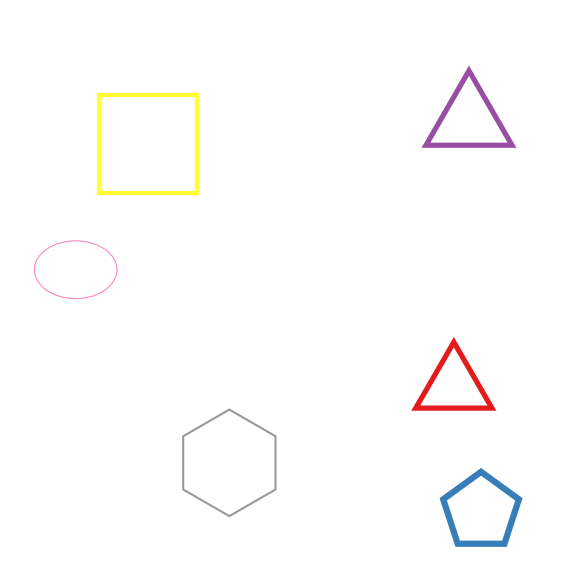[{"shape": "triangle", "thickness": 2.5, "radius": 0.38, "center": [0.786, 0.331]}, {"shape": "pentagon", "thickness": 3, "radius": 0.34, "center": [0.833, 0.113]}, {"shape": "triangle", "thickness": 2.5, "radius": 0.43, "center": [0.812, 0.791]}, {"shape": "square", "thickness": 2, "radius": 0.42, "center": [0.256, 0.75]}, {"shape": "oval", "thickness": 0.5, "radius": 0.36, "center": [0.131, 0.532]}, {"shape": "hexagon", "thickness": 1, "radius": 0.46, "center": [0.397, 0.198]}]